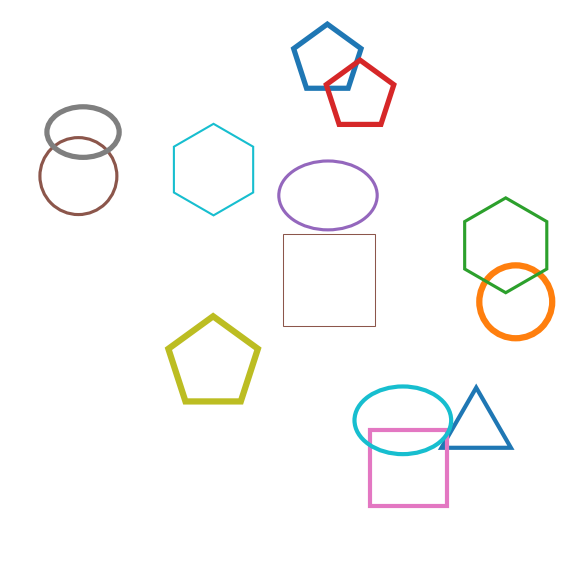[{"shape": "triangle", "thickness": 2, "radius": 0.35, "center": [0.825, 0.258]}, {"shape": "pentagon", "thickness": 2.5, "radius": 0.31, "center": [0.567, 0.896]}, {"shape": "circle", "thickness": 3, "radius": 0.32, "center": [0.893, 0.477]}, {"shape": "hexagon", "thickness": 1.5, "radius": 0.41, "center": [0.876, 0.574]}, {"shape": "pentagon", "thickness": 2.5, "radius": 0.31, "center": [0.623, 0.833]}, {"shape": "oval", "thickness": 1.5, "radius": 0.43, "center": [0.568, 0.661]}, {"shape": "circle", "thickness": 1.5, "radius": 0.33, "center": [0.136, 0.694]}, {"shape": "square", "thickness": 0.5, "radius": 0.4, "center": [0.57, 0.514]}, {"shape": "square", "thickness": 2, "radius": 0.33, "center": [0.708, 0.189]}, {"shape": "oval", "thickness": 2.5, "radius": 0.31, "center": [0.144, 0.77]}, {"shape": "pentagon", "thickness": 3, "radius": 0.41, "center": [0.369, 0.37]}, {"shape": "hexagon", "thickness": 1, "radius": 0.4, "center": [0.37, 0.705]}, {"shape": "oval", "thickness": 2, "radius": 0.42, "center": [0.698, 0.271]}]